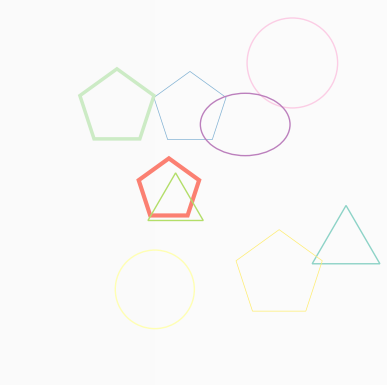[{"shape": "triangle", "thickness": 1, "radius": 0.5, "center": [0.893, 0.365]}, {"shape": "circle", "thickness": 1, "radius": 0.51, "center": [0.4, 0.248]}, {"shape": "pentagon", "thickness": 3, "radius": 0.41, "center": [0.436, 0.507]}, {"shape": "pentagon", "thickness": 0.5, "radius": 0.49, "center": [0.49, 0.717]}, {"shape": "triangle", "thickness": 1, "radius": 0.41, "center": [0.453, 0.469]}, {"shape": "circle", "thickness": 1, "radius": 0.58, "center": [0.754, 0.836]}, {"shape": "oval", "thickness": 1, "radius": 0.58, "center": [0.633, 0.677]}, {"shape": "pentagon", "thickness": 2.5, "radius": 0.5, "center": [0.302, 0.721]}, {"shape": "pentagon", "thickness": 0.5, "radius": 0.59, "center": [0.72, 0.286]}]